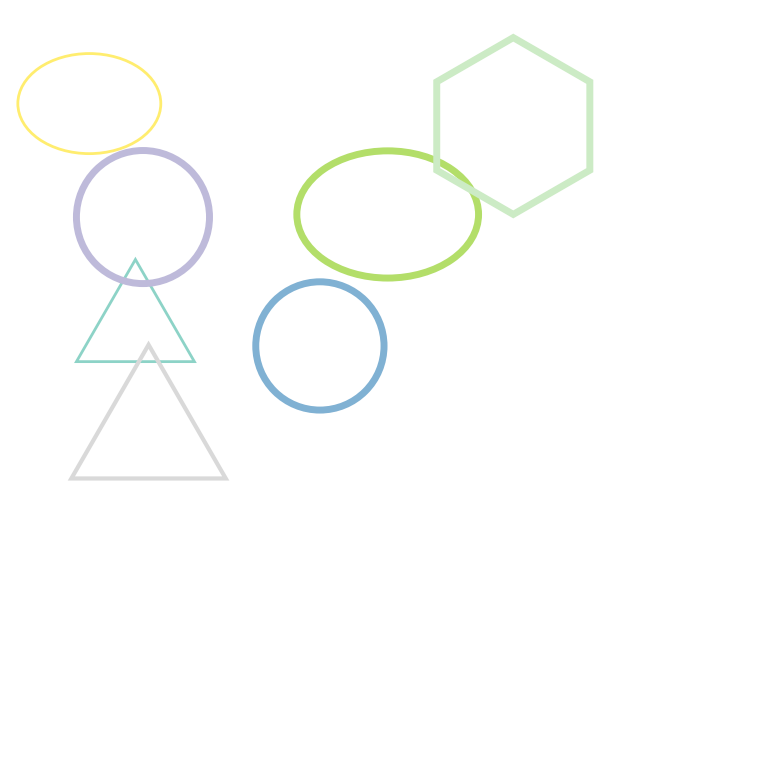[{"shape": "triangle", "thickness": 1, "radius": 0.44, "center": [0.176, 0.575]}, {"shape": "circle", "thickness": 2.5, "radius": 0.43, "center": [0.186, 0.718]}, {"shape": "circle", "thickness": 2.5, "radius": 0.42, "center": [0.415, 0.551]}, {"shape": "oval", "thickness": 2.5, "radius": 0.59, "center": [0.503, 0.721]}, {"shape": "triangle", "thickness": 1.5, "radius": 0.58, "center": [0.193, 0.436]}, {"shape": "hexagon", "thickness": 2.5, "radius": 0.57, "center": [0.667, 0.836]}, {"shape": "oval", "thickness": 1, "radius": 0.46, "center": [0.116, 0.865]}]